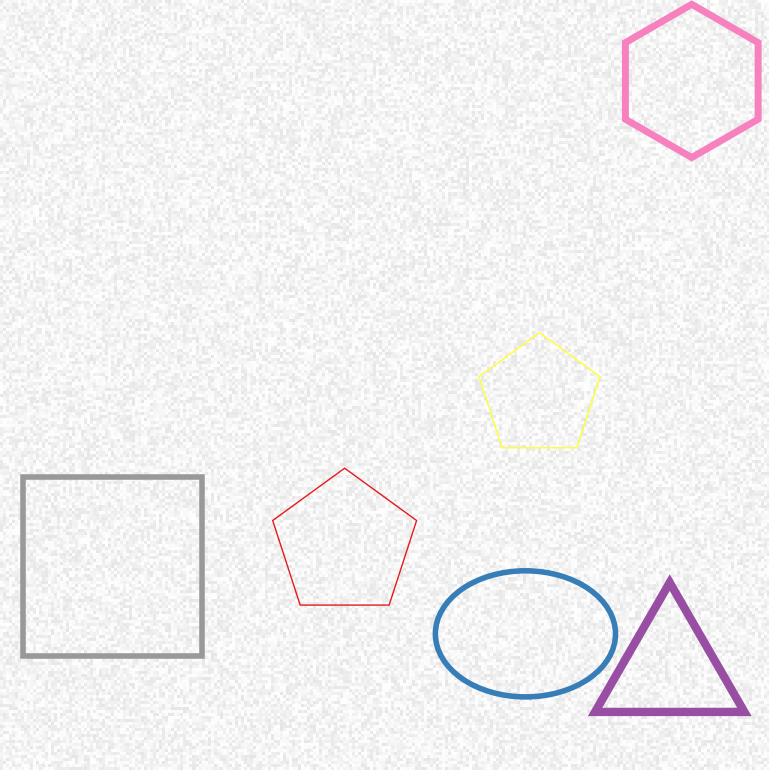[{"shape": "pentagon", "thickness": 0.5, "radius": 0.49, "center": [0.448, 0.294]}, {"shape": "oval", "thickness": 2, "radius": 0.58, "center": [0.682, 0.177]}, {"shape": "triangle", "thickness": 3, "radius": 0.56, "center": [0.87, 0.131]}, {"shape": "pentagon", "thickness": 0.5, "radius": 0.41, "center": [0.701, 0.485]}, {"shape": "hexagon", "thickness": 2.5, "radius": 0.5, "center": [0.898, 0.895]}, {"shape": "square", "thickness": 2, "radius": 0.58, "center": [0.146, 0.264]}]